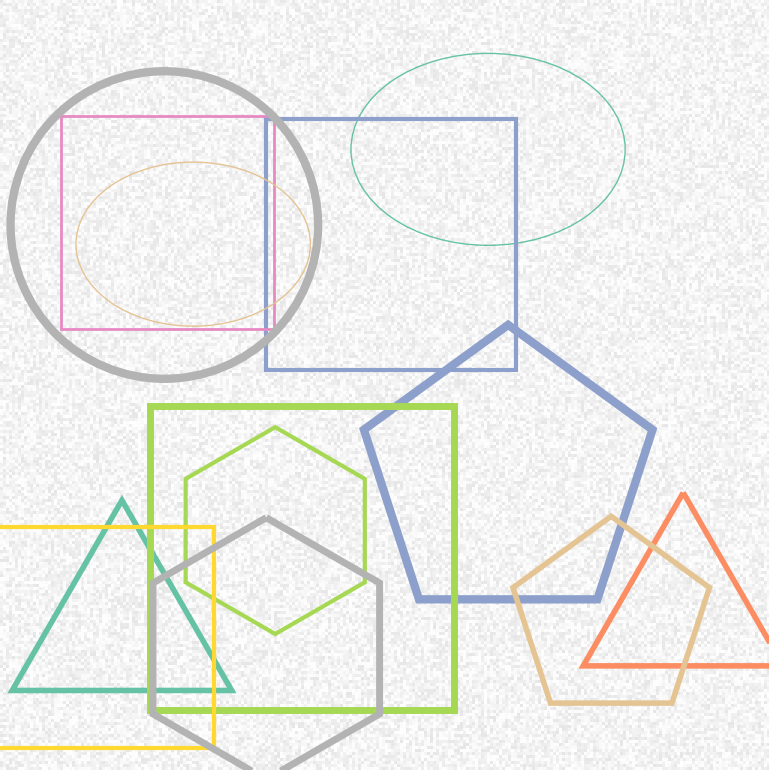[{"shape": "oval", "thickness": 0.5, "radius": 0.89, "center": [0.634, 0.806]}, {"shape": "triangle", "thickness": 2, "radius": 0.82, "center": [0.158, 0.186]}, {"shape": "triangle", "thickness": 2, "radius": 0.75, "center": [0.887, 0.21]}, {"shape": "square", "thickness": 1.5, "radius": 0.81, "center": [0.508, 0.683]}, {"shape": "pentagon", "thickness": 3, "radius": 0.99, "center": [0.66, 0.381]}, {"shape": "square", "thickness": 1, "radius": 0.69, "center": [0.217, 0.711]}, {"shape": "hexagon", "thickness": 1.5, "radius": 0.67, "center": [0.357, 0.311]}, {"shape": "square", "thickness": 2.5, "radius": 0.99, "center": [0.392, 0.276]}, {"shape": "square", "thickness": 1.5, "radius": 0.72, "center": [0.135, 0.172]}, {"shape": "oval", "thickness": 0.5, "radius": 0.76, "center": [0.251, 0.683]}, {"shape": "pentagon", "thickness": 2, "radius": 0.67, "center": [0.794, 0.195]}, {"shape": "hexagon", "thickness": 2.5, "radius": 0.85, "center": [0.346, 0.158]}, {"shape": "circle", "thickness": 3, "radius": 1.0, "center": [0.213, 0.708]}]